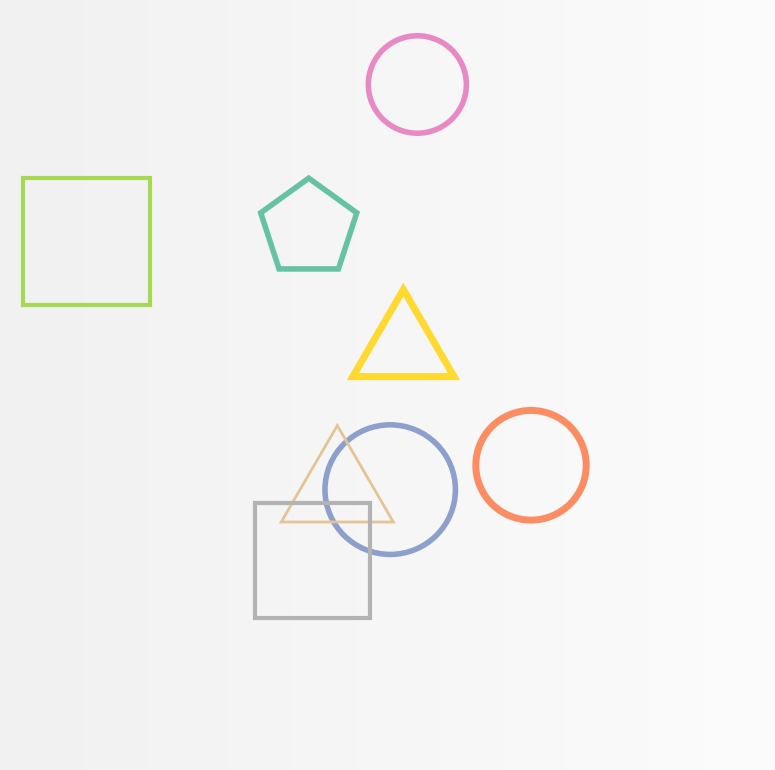[{"shape": "pentagon", "thickness": 2, "radius": 0.33, "center": [0.398, 0.703]}, {"shape": "circle", "thickness": 2.5, "radius": 0.36, "center": [0.685, 0.396]}, {"shape": "circle", "thickness": 2, "radius": 0.42, "center": [0.503, 0.364]}, {"shape": "circle", "thickness": 2, "radius": 0.32, "center": [0.539, 0.89]}, {"shape": "square", "thickness": 1.5, "radius": 0.41, "center": [0.112, 0.686]}, {"shape": "triangle", "thickness": 2.5, "radius": 0.38, "center": [0.52, 0.549]}, {"shape": "triangle", "thickness": 1, "radius": 0.42, "center": [0.435, 0.364]}, {"shape": "square", "thickness": 1.5, "radius": 0.37, "center": [0.403, 0.272]}]